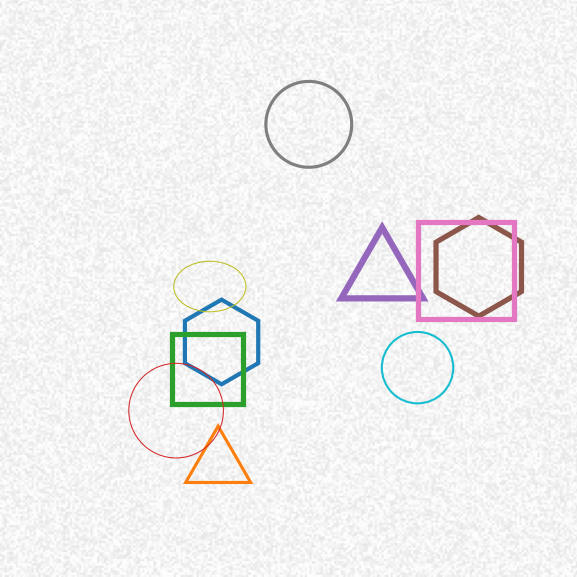[{"shape": "hexagon", "thickness": 2, "radius": 0.37, "center": [0.384, 0.407]}, {"shape": "triangle", "thickness": 1.5, "radius": 0.33, "center": [0.378, 0.196]}, {"shape": "square", "thickness": 2.5, "radius": 0.31, "center": [0.36, 0.36]}, {"shape": "circle", "thickness": 0.5, "radius": 0.41, "center": [0.305, 0.288]}, {"shape": "triangle", "thickness": 3, "radius": 0.41, "center": [0.662, 0.523]}, {"shape": "hexagon", "thickness": 2.5, "radius": 0.43, "center": [0.829, 0.537]}, {"shape": "square", "thickness": 2.5, "radius": 0.42, "center": [0.807, 0.531]}, {"shape": "circle", "thickness": 1.5, "radius": 0.37, "center": [0.535, 0.784]}, {"shape": "oval", "thickness": 0.5, "radius": 0.31, "center": [0.363, 0.503]}, {"shape": "circle", "thickness": 1, "radius": 0.31, "center": [0.723, 0.363]}]